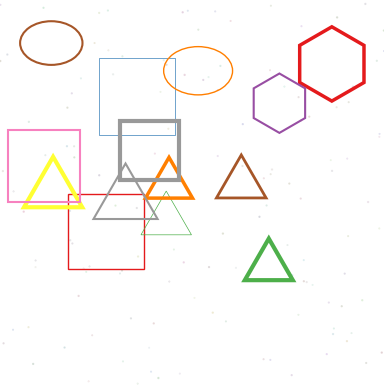[{"shape": "square", "thickness": 1, "radius": 0.49, "center": [0.275, 0.399]}, {"shape": "hexagon", "thickness": 2.5, "radius": 0.48, "center": [0.862, 0.834]}, {"shape": "square", "thickness": 0.5, "radius": 0.5, "center": [0.356, 0.748]}, {"shape": "triangle", "thickness": 0.5, "radius": 0.38, "center": [0.432, 0.428]}, {"shape": "triangle", "thickness": 3, "radius": 0.36, "center": [0.698, 0.308]}, {"shape": "hexagon", "thickness": 1.5, "radius": 0.39, "center": [0.726, 0.732]}, {"shape": "triangle", "thickness": 2.5, "radius": 0.35, "center": [0.439, 0.521]}, {"shape": "oval", "thickness": 1, "radius": 0.45, "center": [0.515, 0.816]}, {"shape": "triangle", "thickness": 3, "radius": 0.44, "center": [0.138, 0.505]}, {"shape": "triangle", "thickness": 2, "radius": 0.37, "center": [0.627, 0.523]}, {"shape": "oval", "thickness": 1.5, "radius": 0.41, "center": [0.133, 0.888]}, {"shape": "square", "thickness": 1.5, "radius": 0.47, "center": [0.114, 0.568]}, {"shape": "triangle", "thickness": 1.5, "radius": 0.48, "center": [0.326, 0.479]}, {"shape": "square", "thickness": 3, "radius": 0.38, "center": [0.388, 0.61]}]